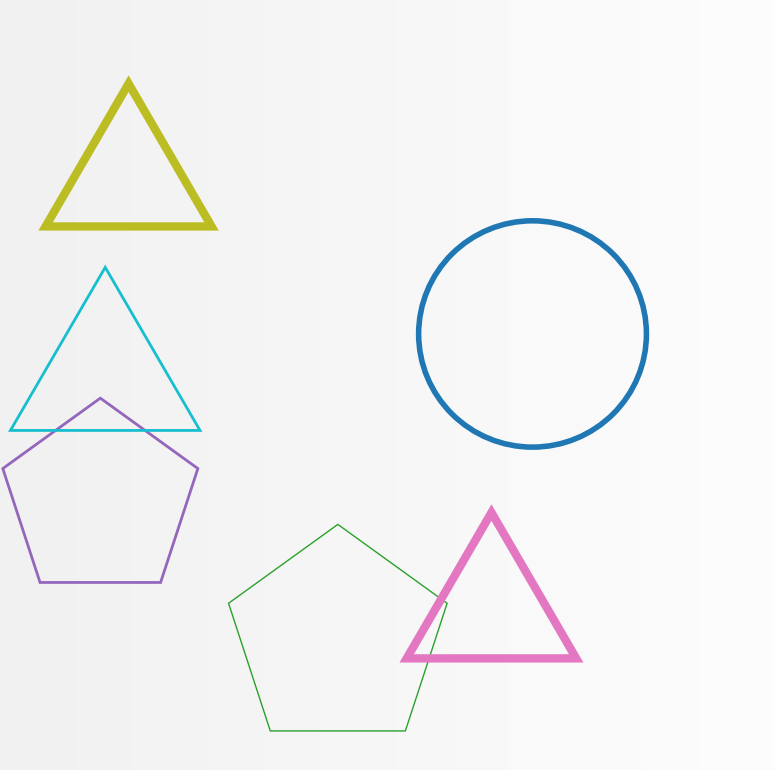[{"shape": "circle", "thickness": 2, "radius": 0.73, "center": [0.687, 0.566]}, {"shape": "pentagon", "thickness": 0.5, "radius": 0.74, "center": [0.436, 0.171]}, {"shape": "pentagon", "thickness": 1, "radius": 0.66, "center": [0.129, 0.351]}, {"shape": "triangle", "thickness": 3, "radius": 0.63, "center": [0.634, 0.208]}, {"shape": "triangle", "thickness": 3, "radius": 0.62, "center": [0.166, 0.768]}, {"shape": "triangle", "thickness": 1, "radius": 0.71, "center": [0.136, 0.512]}]